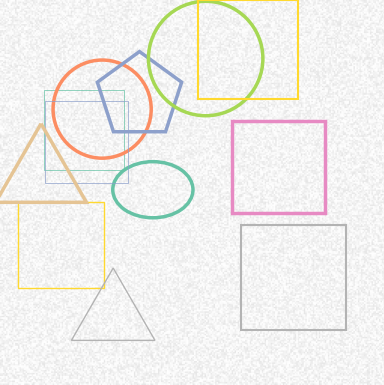[{"shape": "oval", "thickness": 2.5, "radius": 0.52, "center": [0.397, 0.507]}, {"shape": "square", "thickness": 0.5, "radius": 0.52, "center": [0.218, 0.663]}, {"shape": "circle", "thickness": 2.5, "radius": 0.64, "center": [0.265, 0.717]}, {"shape": "pentagon", "thickness": 2.5, "radius": 0.58, "center": [0.362, 0.751]}, {"shape": "square", "thickness": 0.5, "radius": 0.54, "center": [0.225, 0.631]}, {"shape": "square", "thickness": 2.5, "radius": 0.6, "center": [0.724, 0.566]}, {"shape": "circle", "thickness": 2.5, "radius": 0.74, "center": [0.534, 0.848]}, {"shape": "square", "thickness": 1.5, "radius": 0.65, "center": [0.644, 0.872]}, {"shape": "square", "thickness": 1, "radius": 0.56, "center": [0.158, 0.364]}, {"shape": "triangle", "thickness": 2.5, "radius": 0.68, "center": [0.107, 0.543]}, {"shape": "triangle", "thickness": 1, "radius": 0.63, "center": [0.294, 0.179]}, {"shape": "square", "thickness": 1.5, "radius": 0.68, "center": [0.761, 0.279]}]